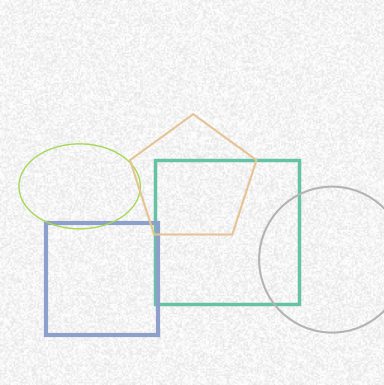[{"shape": "square", "thickness": 2.5, "radius": 0.94, "center": [0.59, 0.397]}, {"shape": "square", "thickness": 3, "radius": 0.73, "center": [0.264, 0.275]}, {"shape": "oval", "thickness": 1, "radius": 0.79, "center": [0.207, 0.516]}, {"shape": "pentagon", "thickness": 1.5, "radius": 0.86, "center": [0.502, 0.531]}, {"shape": "circle", "thickness": 1.5, "radius": 0.95, "center": [0.863, 0.326]}]